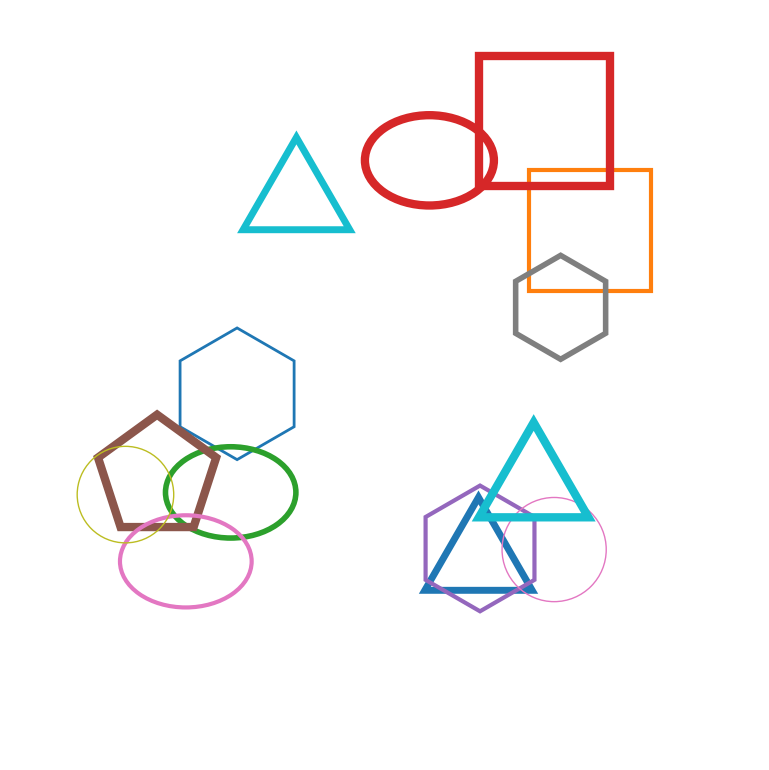[{"shape": "triangle", "thickness": 2.5, "radius": 0.4, "center": [0.621, 0.274]}, {"shape": "hexagon", "thickness": 1, "radius": 0.43, "center": [0.308, 0.489]}, {"shape": "square", "thickness": 1.5, "radius": 0.39, "center": [0.766, 0.701]}, {"shape": "oval", "thickness": 2, "radius": 0.42, "center": [0.3, 0.361]}, {"shape": "oval", "thickness": 3, "radius": 0.42, "center": [0.558, 0.792]}, {"shape": "square", "thickness": 3, "radius": 0.42, "center": [0.707, 0.843]}, {"shape": "hexagon", "thickness": 1.5, "radius": 0.41, "center": [0.623, 0.288]}, {"shape": "pentagon", "thickness": 3, "radius": 0.4, "center": [0.204, 0.381]}, {"shape": "circle", "thickness": 0.5, "radius": 0.34, "center": [0.72, 0.286]}, {"shape": "oval", "thickness": 1.5, "radius": 0.43, "center": [0.241, 0.271]}, {"shape": "hexagon", "thickness": 2, "radius": 0.34, "center": [0.728, 0.601]}, {"shape": "circle", "thickness": 0.5, "radius": 0.31, "center": [0.163, 0.358]}, {"shape": "triangle", "thickness": 3, "radius": 0.41, "center": [0.693, 0.369]}, {"shape": "triangle", "thickness": 2.5, "radius": 0.4, "center": [0.385, 0.742]}]